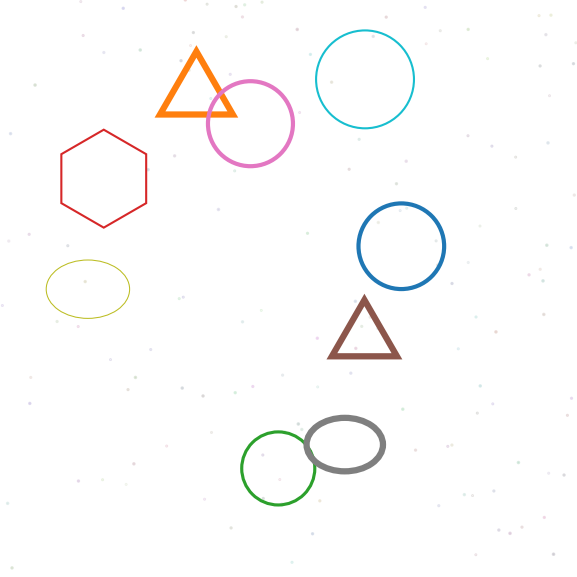[{"shape": "circle", "thickness": 2, "radius": 0.37, "center": [0.695, 0.573]}, {"shape": "triangle", "thickness": 3, "radius": 0.36, "center": [0.34, 0.837]}, {"shape": "circle", "thickness": 1.5, "radius": 0.32, "center": [0.482, 0.188]}, {"shape": "hexagon", "thickness": 1, "radius": 0.42, "center": [0.18, 0.69]}, {"shape": "triangle", "thickness": 3, "radius": 0.33, "center": [0.631, 0.415]}, {"shape": "circle", "thickness": 2, "radius": 0.37, "center": [0.434, 0.785]}, {"shape": "oval", "thickness": 3, "radius": 0.33, "center": [0.597, 0.229]}, {"shape": "oval", "thickness": 0.5, "radius": 0.36, "center": [0.152, 0.498]}, {"shape": "circle", "thickness": 1, "radius": 0.42, "center": [0.632, 0.862]}]